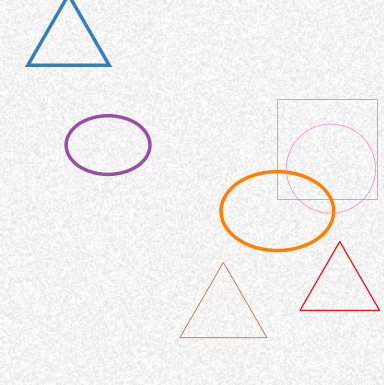[{"shape": "triangle", "thickness": 1, "radius": 0.6, "center": [0.882, 0.253]}, {"shape": "triangle", "thickness": 2.5, "radius": 0.61, "center": [0.178, 0.892]}, {"shape": "oval", "thickness": 2.5, "radius": 0.54, "center": [0.281, 0.623]}, {"shape": "oval", "thickness": 2.5, "radius": 0.73, "center": [0.72, 0.452]}, {"shape": "triangle", "thickness": 0.5, "radius": 0.65, "center": [0.58, 0.188]}, {"shape": "circle", "thickness": 0.5, "radius": 0.58, "center": [0.86, 0.562]}, {"shape": "square", "thickness": 0.5, "radius": 0.65, "center": [0.85, 0.613]}]